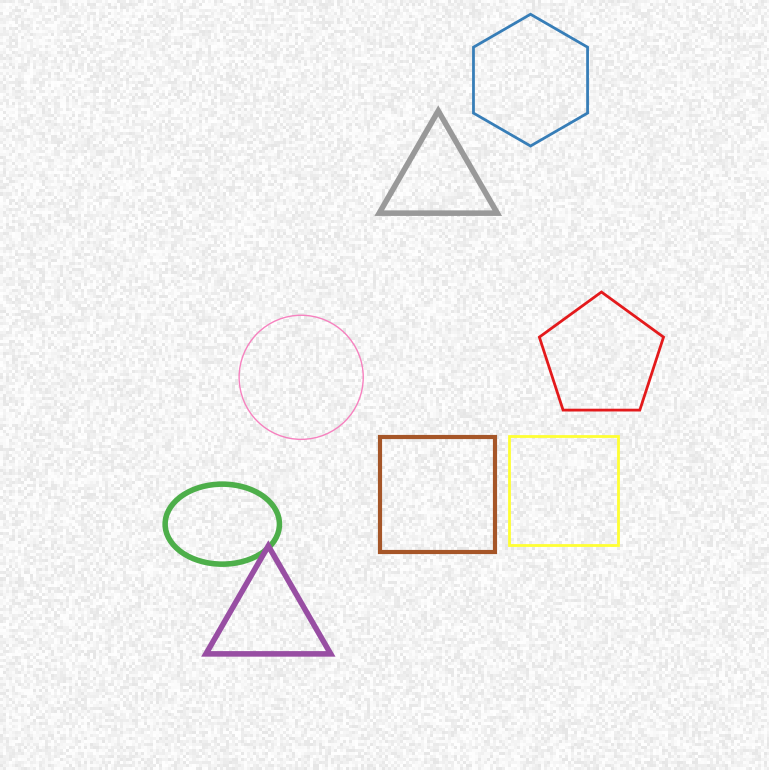[{"shape": "pentagon", "thickness": 1, "radius": 0.42, "center": [0.781, 0.536]}, {"shape": "hexagon", "thickness": 1, "radius": 0.43, "center": [0.689, 0.896]}, {"shape": "oval", "thickness": 2, "radius": 0.37, "center": [0.289, 0.319]}, {"shape": "triangle", "thickness": 2, "radius": 0.47, "center": [0.348, 0.198]}, {"shape": "square", "thickness": 1, "radius": 0.35, "center": [0.732, 0.363]}, {"shape": "square", "thickness": 1.5, "radius": 0.37, "center": [0.569, 0.358]}, {"shape": "circle", "thickness": 0.5, "radius": 0.4, "center": [0.391, 0.51]}, {"shape": "triangle", "thickness": 2, "radius": 0.44, "center": [0.569, 0.767]}]